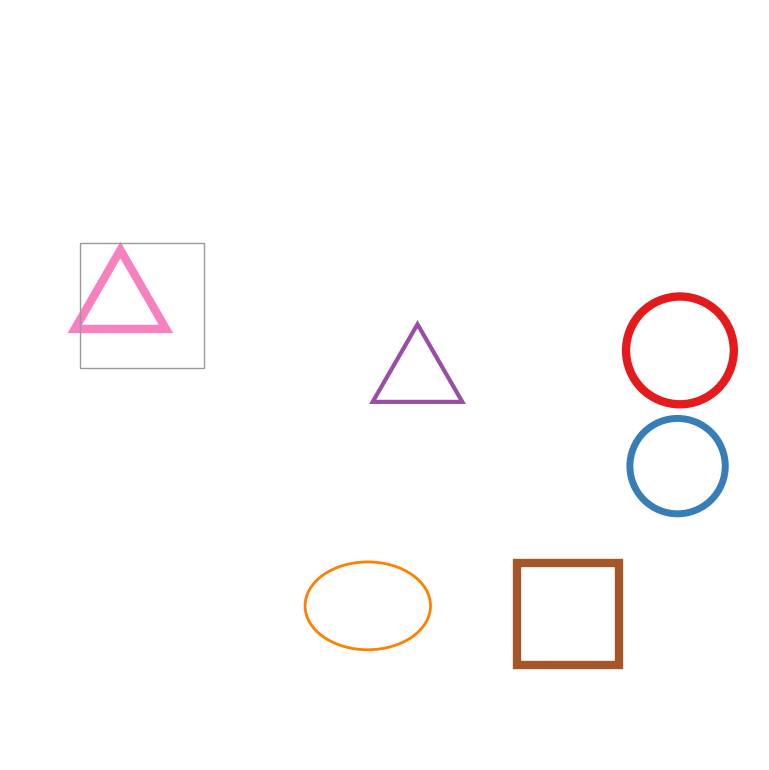[{"shape": "circle", "thickness": 3, "radius": 0.35, "center": [0.883, 0.545]}, {"shape": "circle", "thickness": 2.5, "radius": 0.31, "center": [0.88, 0.395]}, {"shape": "triangle", "thickness": 1.5, "radius": 0.34, "center": [0.542, 0.512]}, {"shape": "oval", "thickness": 1, "radius": 0.41, "center": [0.478, 0.213]}, {"shape": "square", "thickness": 3, "radius": 0.33, "center": [0.738, 0.202]}, {"shape": "triangle", "thickness": 3, "radius": 0.34, "center": [0.156, 0.607]}, {"shape": "square", "thickness": 0.5, "radius": 0.41, "center": [0.184, 0.603]}]